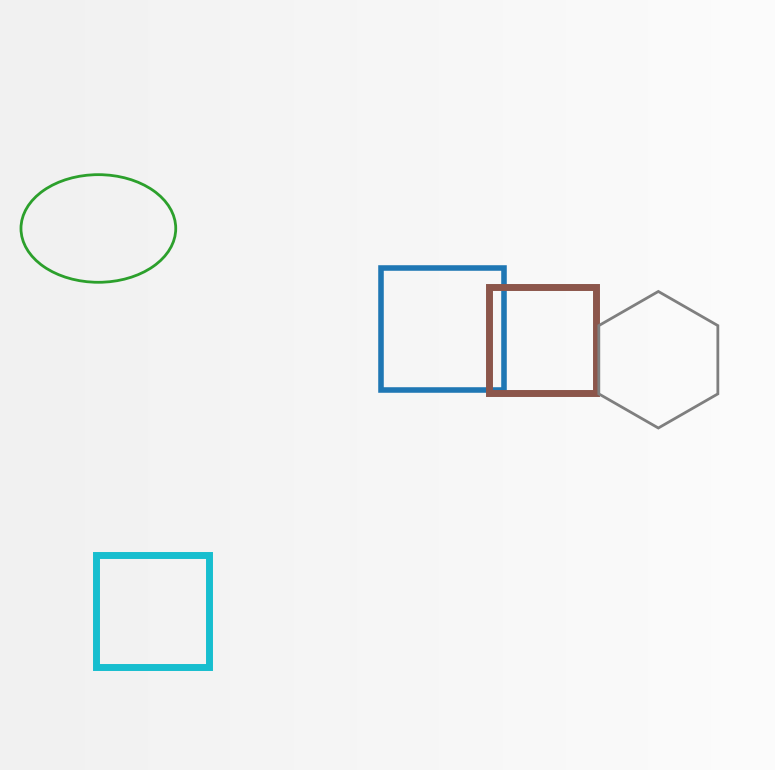[{"shape": "square", "thickness": 2, "radius": 0.4, "center": [0.571, 0.573]}, {"shape": "oval", "thickness": 1, "radius": 0.5, "center": [0.127, 0.703]}, {"shape": "square", "thickness": 2.5, "radius": 0.34, "center": [0.7, 0.559]}, {"shape": "hexagon", "thickness": 1, "radius": 0.44, "center": [0.849, 0.533]}, {"shape": "square", "thickness": 2.5, "radius": 0.37, "center": [0.197, 0.206]}]